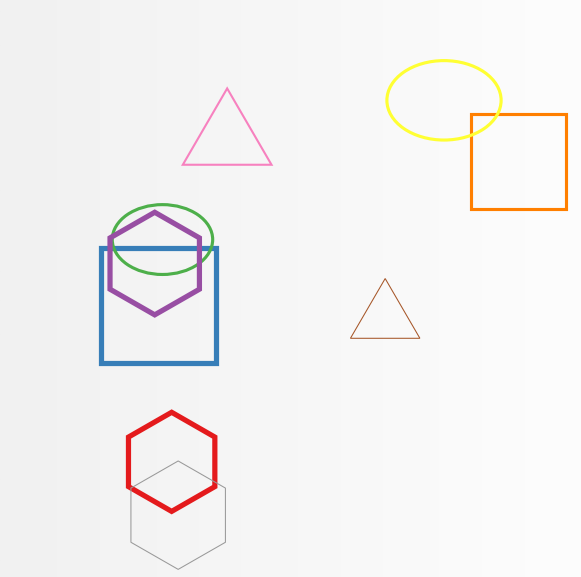[{"shape": "hexagon", "thickness": 2.5, "radius": 0.43, "center": [0.295, 0.199]}, {"shape": "square", "thickness": 2.5, "radius": 0.5, "center": [0.273, 0.47]}, {"shape": "oval", "thickness": 1.5, "radius": 0.43, "center": [0.28, 0.584]}, {"shape": "hexagon", "thickness": 2.5, "radius": 0.44, "center": [0.266, 0.543]}, {"shape": "square", "thickness": 1.5, "radius": 0.41, "center": [0.892, 0.72]}, {"shape": "oval", "thickness": 1.5, "radius": 0.49, "center": [0.764, 0.825]}, {"shape": "triangle", "thickness": 0.5, "radius": 0.34, "center": [0.663, 0.448]}, {"shape": "triangle", "thickness": 1, "radius": 0.44, "center": [0.391, 0.758]}, {"shape": "hexagon", "thickness": 0.5, "radius": 0.47, "center": [0.307, 0.107]}]